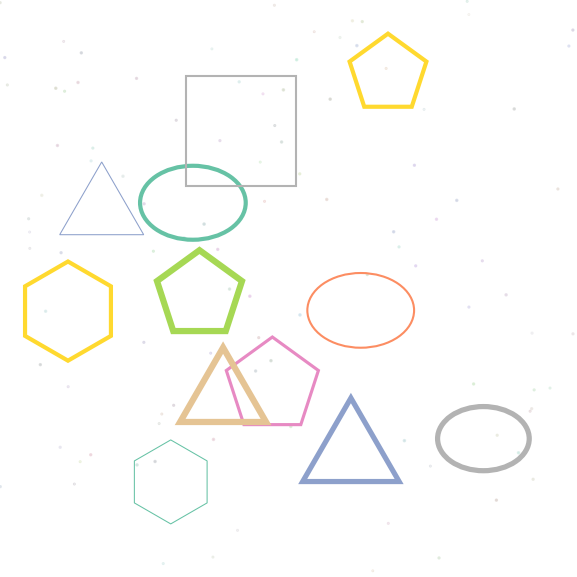[{"shape": "hexagon", "thickness": 0.5, "radius": 0.36, "center": [0.296, 0.165]}, {"shape": "oval", "thickness": 2, "radius": 0.46, "center": [0.334, 0.648]}, {"shape": "oval", "thickness": 1, "radius": 0.46, "center": [0.625, 0.462]}, {"shape": "triangle", "thickness": 0.5, "radius": 0.42, "center": [0.176, 0.635]}, {"shape": "triangle", "thickness": 2.5, "radius": 0.48, "center": [0.608, 0.214]}, {"shape": "pentagon", "thickness": 1.5, "radius": 0.42, "center": [0.472, 0.332]}, {"shape": "pentagon", "thickness": 3, "radius": 0.39, "center": [0.345, 0.488]}, {"shape": "pentagon", "thickness": 2, "radius": 0.35, "center": [0.672, 0.871]}, {"shape": "hexagon", "thickness": 2, "radius": 0.43, "center": [0.118, 0.46]}, {"shape": "triangle", "thickness": 3, "radius": 0.43, "center": [0.386, 0.311]}, {"shape": "square", "thickness": 1, "radius": 0.47, "center": [0.417, 0.772]}, {"shape": "oval", "thickness": 2.5, "radius": 0.4, "center": [0.837, 0.24]}]